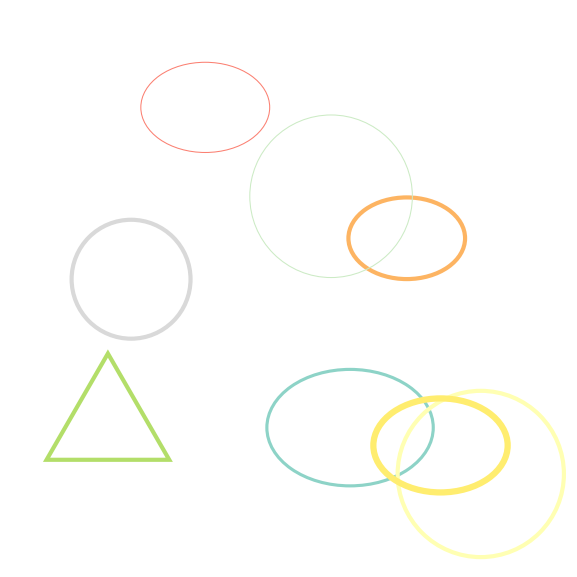[{"shape": "oval", "thickness": 1.5, "radius": 0.72, "center": [0.606, 0.259]}, {"shape": "circle", "thickness": 2, "radius": 0.72, "center": [0.833, 0.178]}, {"shape": "oval", "thickness": 0.5, "radius": 0.56, "center": [0.355, 0.813]}, {"shape": "oval", "thickness": 2, "radius": 0.5, "center": [0.704, 0.587]}, {"shape": "triangle", "thickness": 2, "radius": 0.61, "center": [0.187, 0.264]}, {"shape": "circle", "thickness": 2, "radius": 0.51, "center": [0.227, 0.516]}, {"shape": "circle", "thickness": 0.5, "radius": 0.7, "center": [0.573, 0.659]}, {"shape": "oval", "thickness": 3, "radius": 0.58, "center": [0.763, 0.228]}]